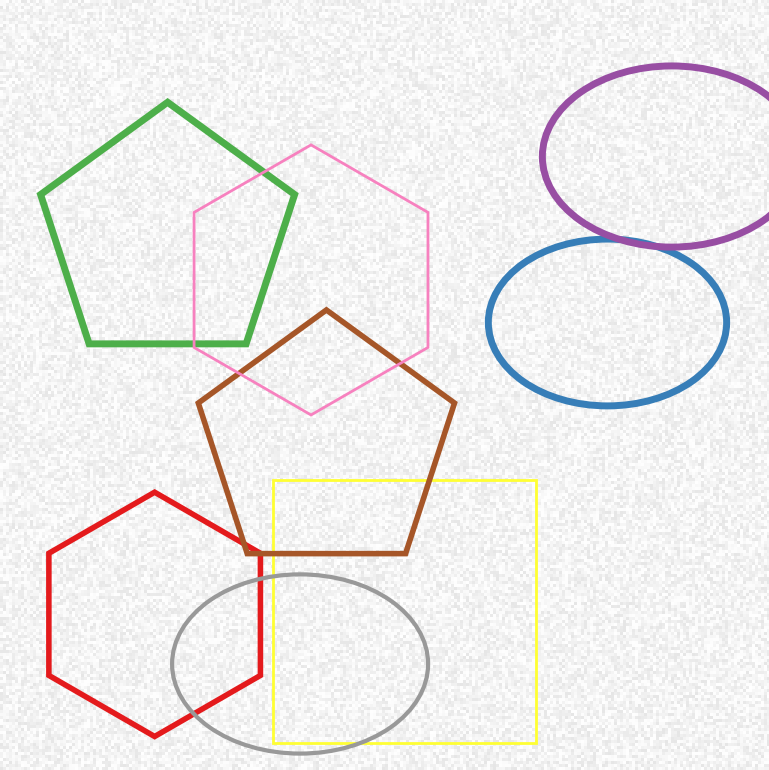[{"shape": "hexagon", "thickness": 2, "radius": 0.79, "center": [0.201, 0.202]}, {"shape": "oval", "thickness": 2.5, "radius": 0.77, "center": [0.789, 0.581]}, {"shape": "pentagon", "thickness": 2.5, "radius": 0.87, "center": [0.218, 0.694]}, {"shape": "oval", "thickness": 2.5, "radius": 0.84, "center": [0.872, 0.797]}, {"shape": "square", "thickness": 1, "radius": 0.85, "center": [0.525, 0.205]}, {"shape": "pentagon", "thickness": 2, "radius": 0.87, "center": [0.424, 0.423]}, {"shape": "hexagon", "thickness": 1, "radius": 0.88, "center": [0.404, 0.636]}, {"shape": "oval", "thickness": 1.5, "radius": 0.83, "center": [0.39, 0.138]}]